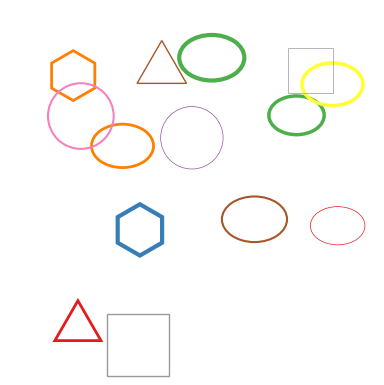[{"shape": "oval", "thickness": 0.5, "radius": 0.35, "center": [0.877, 0.414]}, {"shape": "triangle", "thickness": 2, "radius": 0.35, "center": [0.202, 0.15]}, {"shape": "hexagon", "thickness": 3, "radius": 0.33, "center": [0.363, 0.403]}, {"shape": "oval", "thickness": 2.5, "radius": 0.36, "center": [0.77, 0.701]}, {"shape": "oval", "thickness": 3, "radius": 0.42, "center": [0.55, 0.85]}, {"shape": "circle", "thickness": 0.5, "radius": 0.41, "center": [0.498, 0.642]}, {"shape": "oval", "thickness": 2, "radius": 0.4, "center": [0.318, 0.621]}, {"shape": "hexagon", "thickness": 2, "radius": 0.32, "center": [0.19, 0.804]}, {"shape": "oval", "thickness": 2.5, "radius": 0.4, "center": [0.864, 0.781]}, {"shape": "triangle", "thickness": 1, "radius": 0.37, "center": [0.42, 0.821]}, {"shape": "oval", "thickness": 1.5, "radius": 0.42, "center": [0.661, 0.43]}, {"shape": "circle", "thickness": 1.5, "radius": 0.43, "center": [0.21, 0.699]}, {"shape": "square", "thickness": 0.5, "radius": 0.29, "center": [0.806, 0.817]}, {"shape": "square", "thickness": 1, "radius": 0.4, "center": [0.359, 0.104]}]